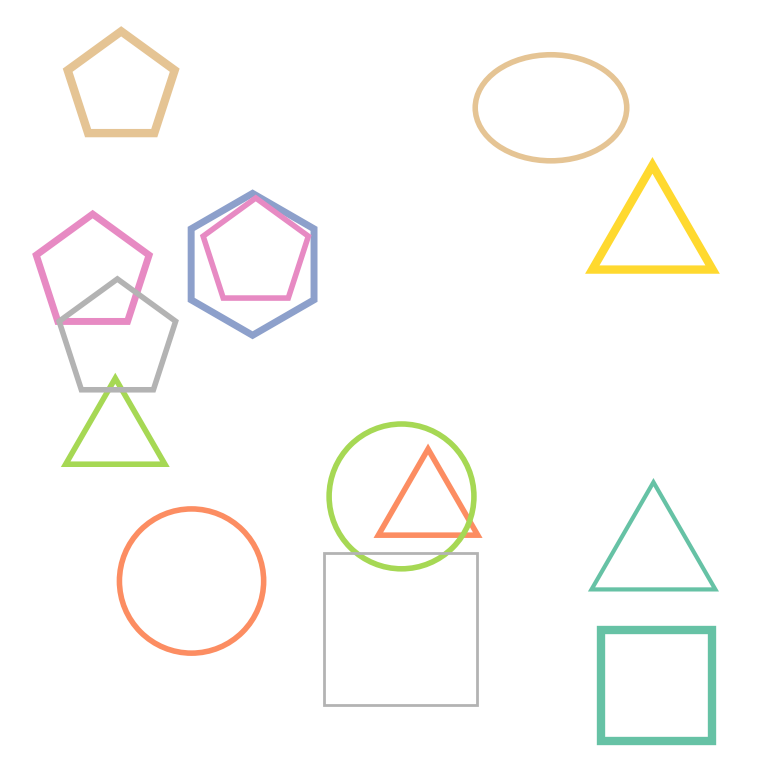[{"shape": "triangle", "thickness": 1.5, "radius": 0.46, "center": [0.849, 0.281]}, {"shape": "square", "thickness": 3, "radius": 0.36, "center": [0.853, 0.11]}, {"shape": "circle", "thickness": 2, "radius": 0.47, "center": [0.249, 0.245]}, {"shape": "triangle", "thickness": 2, "radius": 0.37, "center": [0.556, 0.342]}, {"shape": "hexagon", "thickness": 2.5, "radius": 0.46, "center": [0.328, 0.657]}, {"shape": "pentagon", "thickness": 2.5, "radius": 0.39, "center": [0.12, 0.645]}, {"shape": "pentagon", "thickness": 2, "radius": 0.36, "center": [0.332, 0.671]}, {"shape": "circle", "thickness": 2, "radius": 0.47, "center": [0.521, 0.355]}, {"shape": "triangle", "thickness": 2, "radius": 0.37, "center": [0.15, 0.434]}, {"shape": "triangle", "thickness": 3, "radius": 0.45, "center": [0.847, 0.695]}, {"shape": "oval", "thickness": 2, "radius": 0.49, "center": [0.716, 0.86]}, {"shape": "pentagon", "thickness": 3, "radius": 0.37, "center": [0.157, 0.886]}, {"shape": "pentagon", "thickness": 2, "radius": 0.4, "center": [0.152, 0.558]}, {"shape": "square", "thickness": 1, "radius": 0.49, "center": [0.52, 0.183]}]